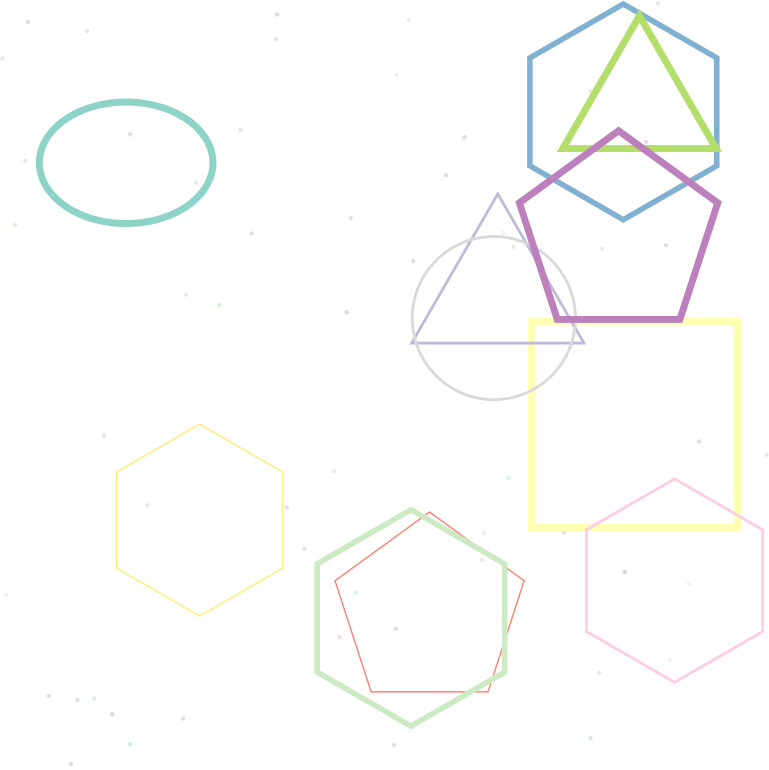[{"shape": "oval", "thickness": 2.5, "radius": 0.56, "center": [0.164, 0.789]}, {"shape": "square", "thickness": 2.5, "radius": 0.67, "center": [0.823, 0.449]}, {"shape": "triangle", "thickness": 1, "radius": 0.65, "center": [0.646, 0.619]}, {"shape": "pentagon", "thickness": 0.5, "radius": 0.65, "center": [0.558, 0.206]}, {"shape": "hexagon", "thickness": 2, "radius": 0.7, "center": [0.81, 0.855]}, {"shape": "triangle", "thickness": 2.5, "radius": 0.57, "center": [0.83, 0.865]}, {"shape": "hexagon", "thickness": 1, "radius": 0.66, "center": [0.876, 0.246]}, {"shape": "circle", "thickness": 1, "radius": 0.53, "center": [0.641, 0.587]}, {"shape": "pentagon", "thickness": 2.5, "radius": 0.68, "center": [0.803, 0.695]}, {"shape": "hexagon", "thickness": 2, "radius": 0.7, "center": [0.534, 0.197]}, {"shape": "hexagon", "thickness": 0.5, "radius": 0.62, "center": [0.259, 0.325]}]